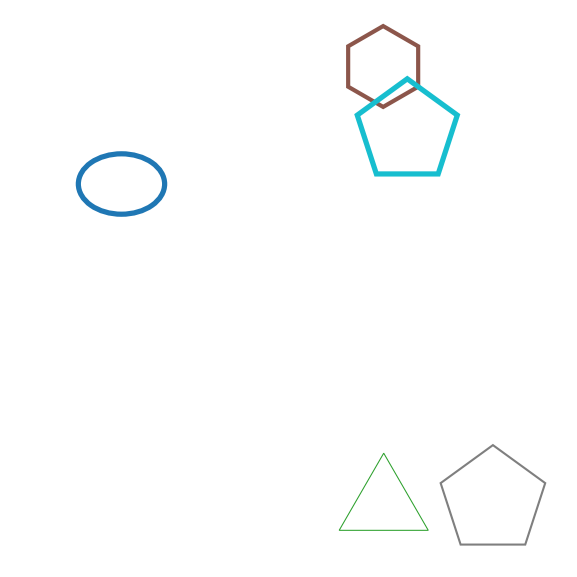[{"shape": "oval", "thickness": 2.5, "radius": 0.37, "center": [0.21, 0.681]}, {"shape": "triangle", "thickness": 0.5, "radius": 0.45, "center": [0.664, 0.125]}, {"shape": "hexagon", "thickness": 2, "radius": 0.35, "center": [0.663, 0.884]}, {"shape": "pentagon", "thickness": 1, "radius": 0.48, "center": [0.854, 0.133]}, {"shape": "pentagon", "thickness": 2.5, "radius": 0.46, "center": [0.705, 0.772]}]